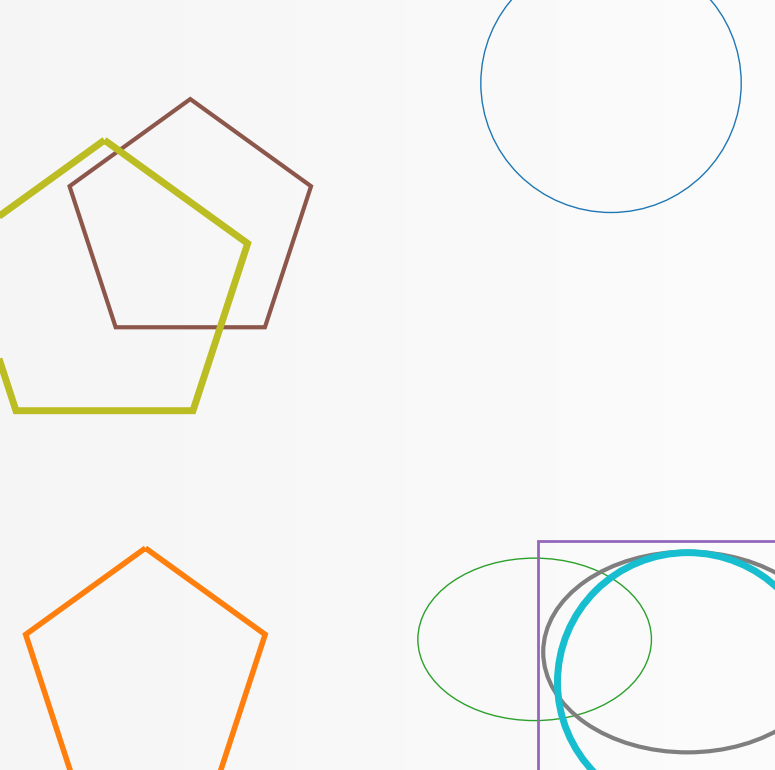[{"shape": "circle", "thickness": 0.5, "radius": 0.84, "center": [0.788, 0.892]}, {"shape": "pentagon", "thickness": 2, "radius": 0.81, "center": [0.188, 0.126]}, {"shape": "oval", "thickness": 0.5, "radius": 0.75, "center": [0.69, 0.17]}, {"shape": "square", "thickness": 1, "radius": 0.77, "center": [0.848, 0.144]}, {"shape": "pentagon", "thickness": 1.5, "radius": 0.82, "center": [0.246, 0.708]}, {"shape": "oval", "thickness": 1.5, "radius": 0.93, "center": [0.887, 0.153]}, {"shape": "pentagon", "thickness": 2.5, "radius": 0.97, "center": [0.135, 0.624]}, {"shape": "circle", "thickness": 2.5, "radius": 0.84, "center": [0.888, 0.114]}]